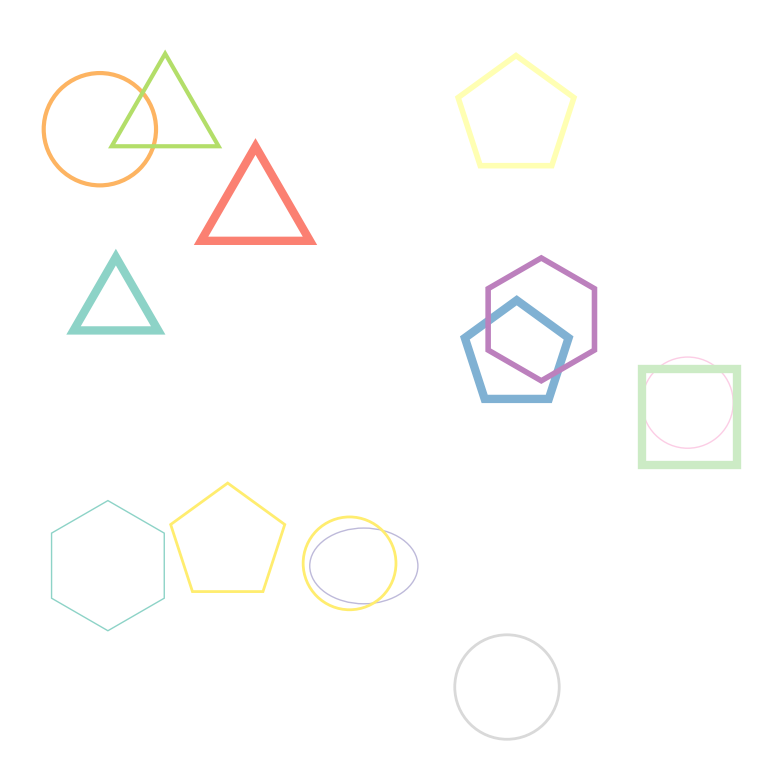[{"shape": "hexagon", "thickness": 0.5, "radius": 0.42, "center": [0.14, 0.265]}, {"shape": "triangle", "thickness": 3, "radius": 0.32, "center": [0.15, 0.603]}, {"shape": "pentagon", "thickness": 2, "radius": 0.4, "center": [0.67, 0.849]}, {"shape": "oval", "thickness": 0.5, "radius": 0.35, "center": [0.473, 0.265]}, {"shape": "triangle", "thickness": 3, "radius": 0.41, "center": [0.332, 0.728]}, {"shape": "pentagon", "thickness": 3, "radius": 0.35, "center": [0.671, 0.539]}, {"shape": "circle", "thickness": 1.5, "radius": 0.36, "center": [0.13, 0.832]}, {"shape": "triangle", "thickness": 1.5, "radius": 0.4, "center": [0.214, 0.85]}, {"shape": "circle", "thickness": 0.5, "radius": 0.3, "center": [0.893, 0.477]}, {"shape": "circle", "thickness": 1, "radius": 0.34, "center": [0.658, 0.108]}, {"shape": "hexagon", "thickness": 2, "radius": 0.4, "center": [0.703, 0.585]}, {"shape": "square", "thickness": 3, "radius": 0.31, "center": [0.896, 0.458]}, {"shape": "pentagon", "thickness": 1, "radius": 0.39, "center": [0.296, 0.295]}, {"shape": "circle", "thickness": 1, "radius": 0.3, "center": [0.454, 0.268]}]